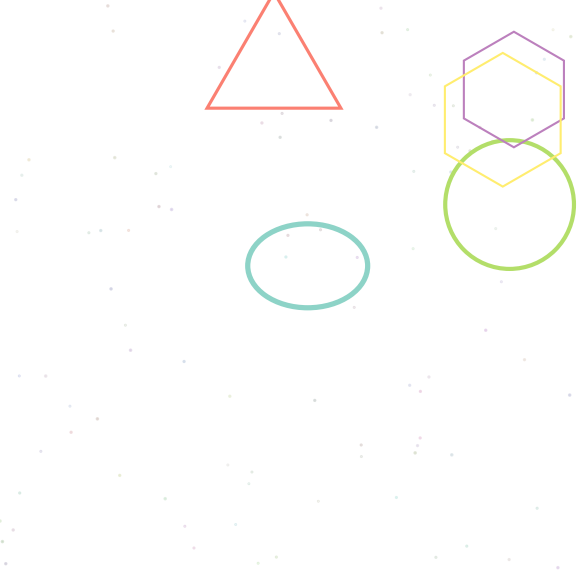[{"shape": "oval", "thickness": 2.5, "radius": 0.52, "center": [0.533, 0.539]}, {"shape": "triangle", "thickness": 1.5, "radius": 0.67, "center": [0.474, 0.879]}, {"shape": "circle", "thickness": 2, "radius": 0.56, "center": [0.882, 0.645]}, {"shape": "hexagon", "thickness": 1, "radius": 0.5, "center": [0.89, 0.844]}, {"shape": "hexagon", "thickness": 1, "radius": 0.58, "center": [0.871, 0.792]}]